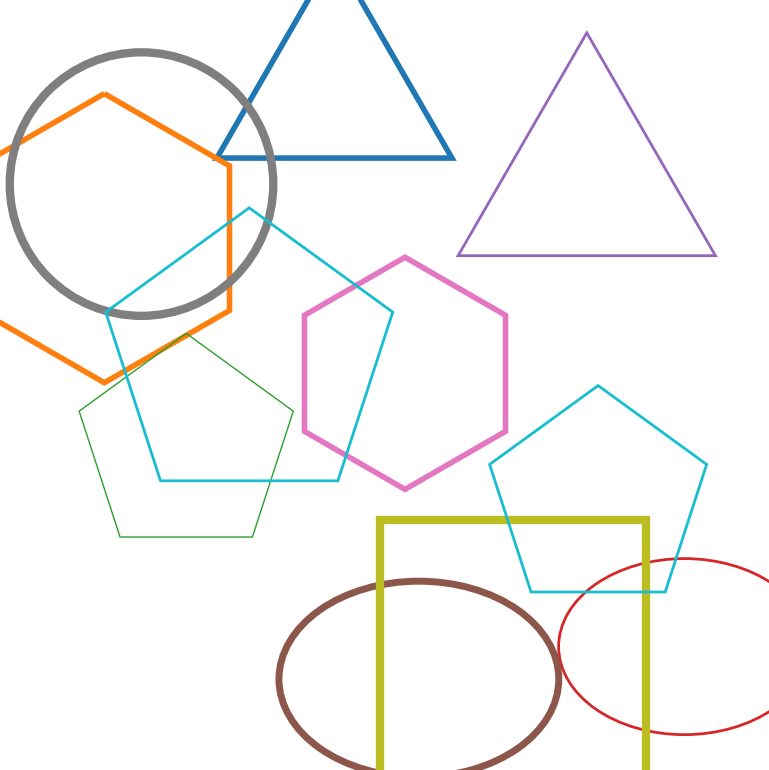[{"shape": "triangle", "thickness": 2, "radius": 0.88, "center": [0.434, 0.883]}, {"shape": "hexagon", "thickness": 2, "radius": 0.94, "center": [0.135, 0.691]}, {"shape": "pentagon", "thickness": 0.5, "radius": 0.73, "center": [0.242, 0.421]}, {"shape": "oval", "thickness": 1, "radius": 0.82, "center": [0.889, 0.16]}, {"shape": "triangle", "thickness": 1, "radius": 0.96, "center": [0.762, 0.764]}, {"shape": "oval", "thickness": 2.5, "radius": 0.91, "center": [0.544, 0.118]}, {"shape": "hexagon", "thickness": 2, "radius": 0.75, "center": [0.526, 0.515]}, {"shape": "circle", "thickness": 3, "radius": 0.86, "center": [0.184, 0.761]}, {"shape": "square", "thickness": 3, "radius": 0.87, "center": [0.666, 0.152]}, {"shape": "pentagon", "thickness": 1, "radius": 0.98, "center": [0.324, 0.534]}, {"shape": "pentagon", "thickness": 1, "radius": 0.74, "center": [0.777, 0.351]}]